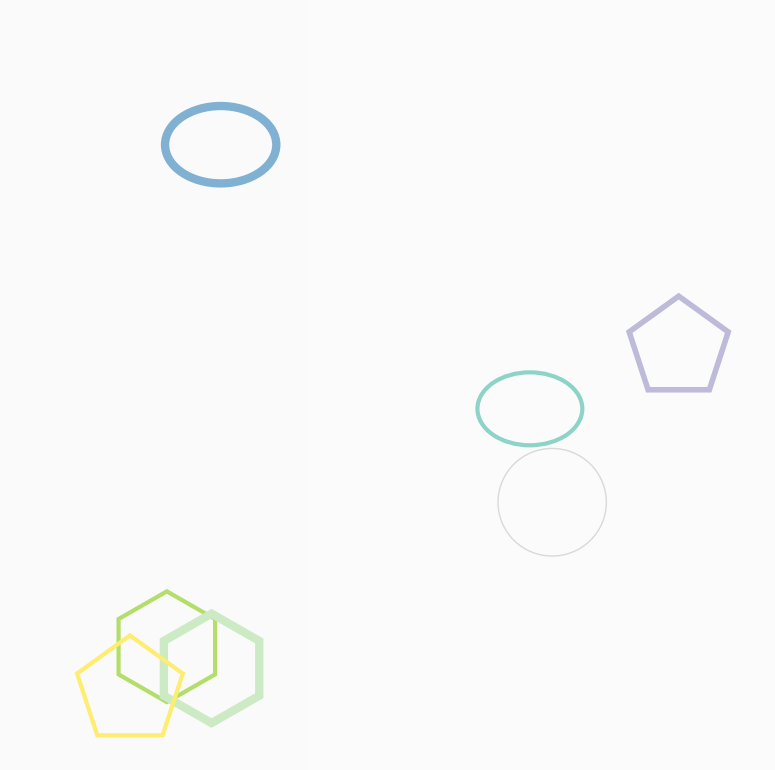[{"shape": "oval", "thickness": 1.5, "radius": 0.34, "center": [0.684, 0.469]}, {"shape": "pentagon", "thickness": 2, "radius": 0.34, "center": [0.876, 0.548]}, {"shape": "oval", "thickness": 3, "radius": 0.36, "center": [0.285, 0.812]}, {"shape": "hexagon", "thickness": 1.5, "radius": 0.36, "center": [0.215, 0.16]}, {"shape": "circle", "thickness": 0.5, "radius": 0.35, "center": [0.712, 0.348]}, {"shape": "hexagon", "thickness": 3, "radius": 0.36, "center": [0.273, 0.132]}, {"shape": "pentagon", "thickness": 1.5, "radius": 0.36, "center": [0.168, 0.103]}]